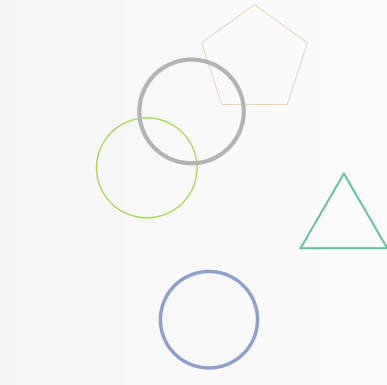[{"shape": "triangle", "thickness": 1.5, "radius": 0.65, "center": [0.888, 0.42]}, {"shape": "circle", "thickness": 2.5, "radius": 0.63, "center": [0.539, 0.17]}, {"shape": "circle", "thickness": 1, "radius": 0.65, "center": [0.379, 0.564]}, {"shape": "pentagon", "thickness": 0.5, "radius": 0.72, "center": [0.657, 0.844]}, {"shape": "circle", "thickness": 3, "radius": 0.67, "center": [0.494, 0.711]}]